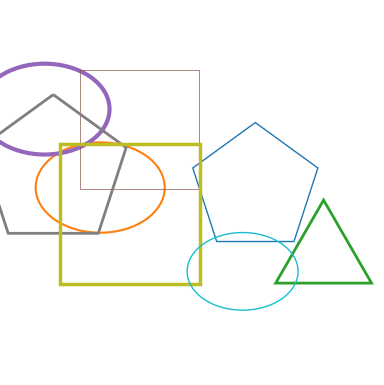[{"shape": "pentagon", "thickness": 1, "radius": 0.85, "center": [0.663, 0.511]}, {"shape": "oval", "thickness": 1.5, "radius": 0.84, "center": [0.26, 0.513]}, {"shape": "triangle", "thickness": 2, "radius": 0.72, "center": [0.841, 0.337]}, {"shape": "oval", "thickness": 3, "radius": 0.84, "center": [0.116, 0.717]}, {"shape": "square", "thickness": 0.5, "radius": 0.77, "center": [0.363, 0.664]}, {"shape": "pentagon", "thickness": 2, "radius": 1.0, "center": [0.138, 0.555]}, {"shape": "square", "thickness": 2.5, "radius": 0.91, "center": [0.338, 0.444]}, {"shape": "oval", "thickness": 1, "radius": 0.72, "center": [0.63, 0.295]}]